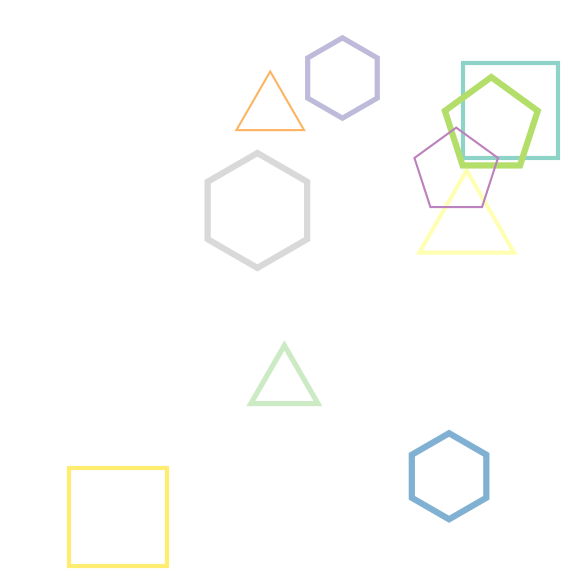[{"shape": "square", "thickness": 2, "radius": 0.41, "center": [0.884, 0.808]}, {"shape": "triangle", "thickness": 2, "radius": 0.47, "center": [0.808, 0.609]}, {"shape": "hexagon", "thickness": 2.5, "radius": 0.35, "center": [0.593, 0.864]}, {"shape": "hexagon", "thickness": 3, "radius": 0.37, "center": [0.778, 0.174]}, {"shape": "triangle", "thickness": 1, "radius": 0.34, "center": [0.468, 0.808]}, {"shape": "pentagon", "thickness": 3, "radius": 0.42, "center": [0.851, 0.781]}, {"shape": "hexagon", "thickness": 3, "radius": 0.5, "center": [0.446, 0.635]}, {"shape": "pentagon", "thickness": 1, "radius": 0.38, "center": [0.79, 0.702]}, {"shape": "triangle", "thickness": 2.5, "radius": 0.34, "center": [0.492, 0.334]}, {"shape": "square", "thickness": 2, "radius": 0.42, "center": [0.205, 0.104]}]